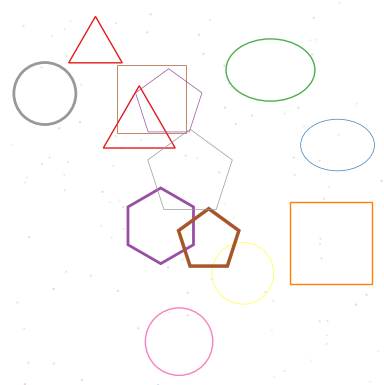[{"shape": "triangle", "thickness": 1, "radius": 0.4, "center": [0.248, 0.877]}, {"shape": "triangle", "thickness": 1, "radius": 0.54, "center": [0.362, 0.669]}, {"shape": "oval", "thickness": 0.5, "radius": 0.48, "center": [0.877, 0.623]}, {"shape": "oval", "thickness": 1, "radius": 0.58, "center": [0.702, 0.818]}, {"shape": "pentagon", "thickness": 0.5, "radius": 0.45, "center": [0.438, 0.731]}, {"shape": "hexagon", "thickness": 2, "radius": 0.49, "center": [0.417, 0.413]}, {"shape": "square", "thickness": 1, "radius": 0.53, "center": [0.859, 0.369]}, {"shape": "circle", "thickness": 0.5, "radius": 0.4, "center": [0.631, 0.29]}, {"shape": "square", "thickness": 0.5, "radius": 0.44, "center": [0.394, 0.743]}, {"shape": "pentagon", "thickness": 2.5, "radius": 0.41, "center": [0.542, 0.376]}, {"shape": "circle", "thickness": 1, "radius": 0.44, "center": [0.465, 0.113]}, {"shape": "circle", "thickness": 2, "radius": 0.4, "center": [0.117, 0.757]}, {"shape": "pentagon", "thickness": 0.5, "radius": 0.58, "center": [0.494, 0.549]}]